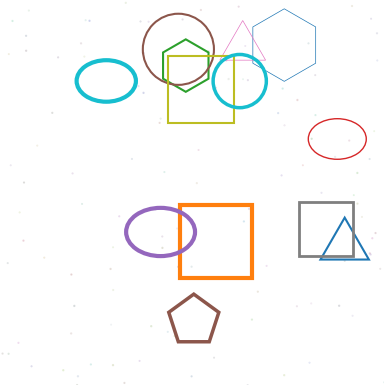[{"shape": "triangle", "thickness": 1.5, "radius": 0.36, "center": [0.895, 0.362]}, {"shape": "hexagon", "thickness": 0.5, "radius": 0.47, "center": [0.738, 0.883]}, {"shape": "square", "thickness": 3, "radius": 0.47, "center": [0.561, 0.373]}, {"shape": "hexagon", "thickness": 1.5, "radius": 0.34, "center": [0.483, 0.83]}, {"shape": "oval", "thickness": 1, "radius": 0.38, "center": [0.876, 0.639]}, {"shape": "oval", "thickness": 3, "radius": 0.45, "center": [0.417, 0.397]}, {"shape": "pentagon", "thickness": 2.5, "radius": 0.34, "center": [0.503, 0.168]}, {"shape": "circle", "thickness": 1.5, "radius": 0.46, "center": [0.463, 0.872]}, {"shape": "triangle", "thickness": 0.5, "radius": 0.34, "center": [0.63, 0.878]}, {"shape": "square", "thickness": 2, "radius": 0.35, "center": [0.847, 0.406]}, {"shape": "square", "thickness": 1.5, "radius": 0.43, "center": [0.522, 0.768]}, {"shape": "circle", "thickness": 2.5, "radius": 0.35, "center": [0.623, 0.789]}, {"shape": "oval", "thickness": 3, "radius": 0.39, "center": [0.276, 0.79]}]